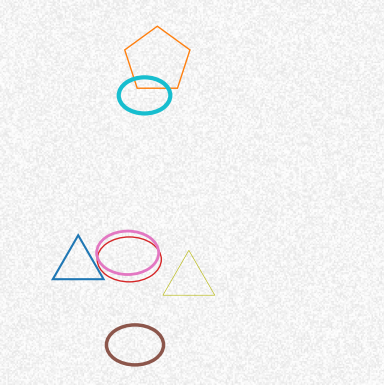[{"shape": "triangle", "thickness": 1.5, "radius": 0.38, "center": [0.203, 0.313]}, {"shape": "pentagon", "thickness": 1, "radius": 0.45, "center": [0.409, 0.843]}, {"shape": "oval", "thickness": 1, "radius": 0.42, "center": [0.336, 0.326]}, {"shape": "oval", "thickness": 2.5, "radius": 0.37, "center": [0.351, 0.104]}, {"shape": "oval", "thickness": 2, "radius": 0.4, "center": [0.332, 0.343]}, {"shape": "triangle", "thickness": 0.5, "radius": 0.39, "center": [0.491, 0.272]}, {"shape": "oval", "thickness": 3, "radius": 0.34, "center": [0.375, 0.752]}]